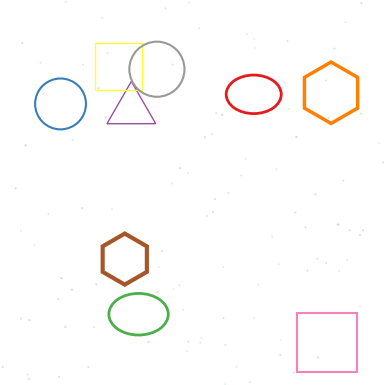[{"shape": "oval", "thickness": 2, "radius": 0.36, "center": [0.659, 0.755]}, {"shape": "circle", "thickness": 1.5, "radius": 0.33, "center": [0.157, 0.73]}, {"shape": "oval", "thickness": 2, "radius": 0.39, "center": [0.36, 0.184]}, {"shape": "triangle", "thickness": 1, "radius": 0.37, "center": [0.341, 0.715]}, {"shape": "hexagon", "thickness": 2.5, "radius": 0.4, "center": [0.86, 0.759]}, {"shape": "square", "thickness": 1, "radius": 0.3, "center": [0.308, 0.827]}, {"shape": "hexagon", "thickness": 3, "radius": 0.33, "center": [0.324, 0.327]}, {"shape": "square", "thickness": 1.5, "radius": 0.38, "center": [0.849, 0.111]}, {"shape": "circle", "thickness": 1.5, "radius": 0.36, "center": [0.408, 0.82]}]